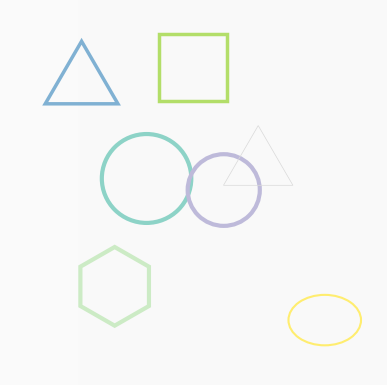[{"shape": "circle", "thickness": 3, "radius": 0.58, "center": [0.378, 0.536]}, {"shape": "circle", "thickness": 3, "radius": 0.47, "center": [0.577, 0.506]}, {"shape": "triangle", "thickness": 2.5, "radius": 0.54, "center": [0.211, 0.784]}, {"shape": "square", "thickness": 2.5, "radius": 0.44, "center": [0.498, 0.825]}, {"shape": "triangle", "thickness": 0.5, "radius": 0.52, "center": [0.666, 0.57]}, {"shape": "hexagon", "thickness": 3, "radius": 0.51, "center": [0.296, 0.256]}, {"shape": "oval", "thickness": 1.5, "radius": 0.47, "center": [0.838, 0.169]}]